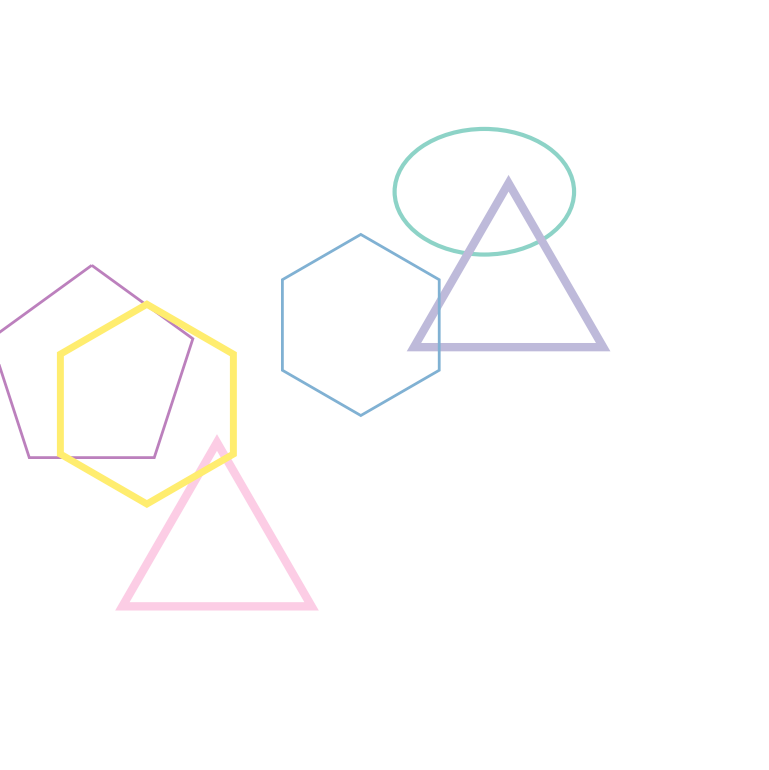[{"shape": "oval", "thickness": 1.5, "radius": 0.58, "center": [0.629, 0.751]}, {"shape": "triangle", "thickness": 3, "radius": 0.71, "center": [0.66, 0.62]}, {"shape": "hexagon", "thickness": 1, "radius": 0.59, "center": [0.469, 0.578]}, {"shape": "triangle", "thickness": 3, "radius": 0.71, "center": [0.282, 0.283]}, {"shape": "pentagon", "thickness": 1, "radius": 0.69, "center": [0.119, 0.517]}, {"shape": "hexagon", "thickness": 2.5, "radius": 0.65, "center": [0.191, 0.475]}]